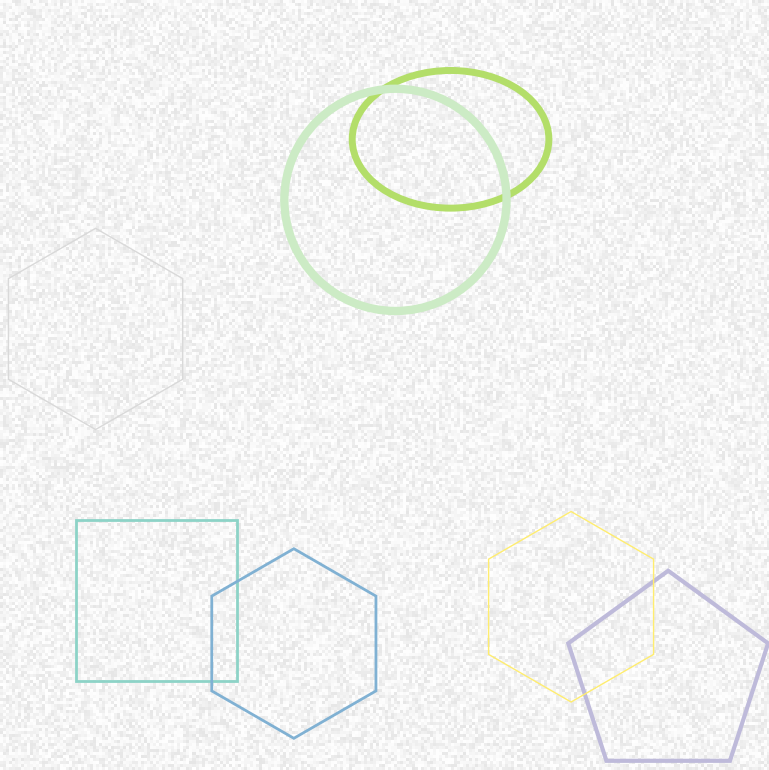[{"shape": "square", "thickness": 1, "radius": 0.52, "center": [0.203, 0.22]}, {"shape": "pentagon", "thickness": 1.5, "radius": 0.68, "center": [0.868, 0.122]}, {"shape": "hexagon", "thickness": 1, "radius": 0.62, "center": [0.382, 0.164]}, {"shape": "oval", "thickness": 2.5, "radius": 0.64, "center": [0.585, 0.819]}, {"shape": "hexagon", "thickness": 0.5, "radius": 0.65, "center": [0.124, 0.573]}, {"shape": "circle", "thickness": 3, "radius": 0.72, "center": [0.514, 0.74]}, {"shape": "hexagon", "thickness": 0.5, "radius": 0.62, "center": [0.742, 0.212]}]